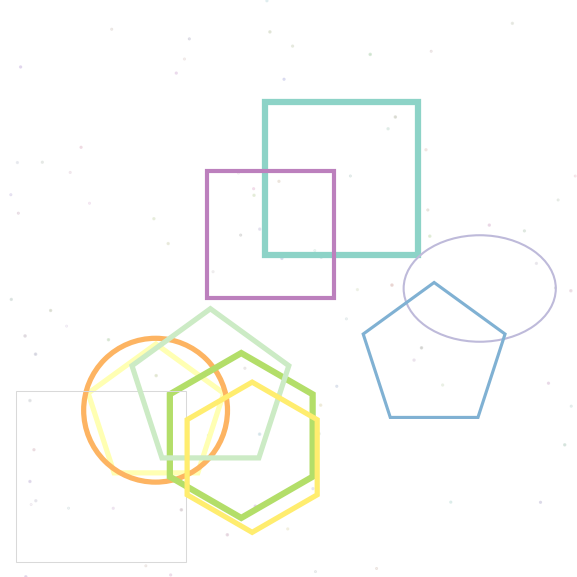[{"shape": "square", "thickness": 3, "radius": 0.66, "center": [0.591, 0.69]}, {"shape": "pentagon", "thickness": 2.5, "radius": 0.62, "center": [0.27, 0.28]}, {"shape": "oval", "thickness": 1, "radius": 0.66, "center": [0.831, 0.5]}, {"shape": "pentagon", "thickness": 1.5, "radius": 0.65, "center": [0.752, 0.381]}, {"shape": "circle", "thickness": 2.5, "radius": 0.62, "center": [0.269, 0.289]}, {"shape": "hexagon", "thickness": 3, "radius": 0.71, "center": [0.418, 0.245]}, {"shape": "square", "thickness": 0.5, "radius": 0.74, "center": [0.175, 0.174]}, {"shape": "square", "thickness": 2, "radius": 0.55, "center": [0.469, 0.593]}, {"shape": "pentagon", "thickness": 2.5, "radius": 0.71, "center": [0.364, 0.322]}, {"shape": "hexagon", "thickness": 2.5, "radius": 0.65, "center": [0.437, 0.207]}]